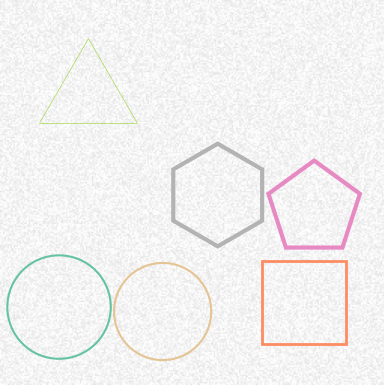[{"shape": "circle", "thickness": 1.5, "radius": 0.67, "center": [0.153, 0.202]}, {"shape": "square", "thickness": 2, "radius": 0.54, "center": [0.79, 0.214]}, {"shape": "pentagon", "thickness": 3, "radius": 0.62, "center": [0.816, 0.458]}, {"shape": "triangle", "thickness": 0.5, "radius": 0.73, "center": [0.23, 0.753]}, {"shape": "circle", "thickness": 1.5, "radius": 0.63, "center": [0.422, 0.191]}, {"shape": "hexagon", "thickness": 3, "radius": 0.67, "center": [0.565, 0.493]}]